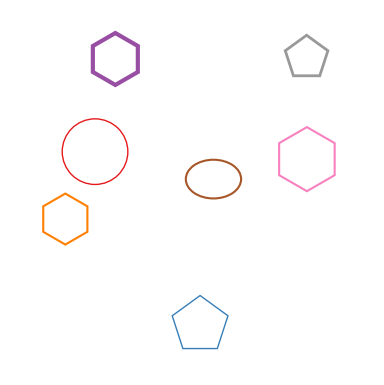[{"shape": "circle", "thickness": 1, "radius": 0.43, "center": [0.247, 0.606]}, {"shape": "pentagon", "thickness": 1, "radius": 0.38, "center": [0.52, 0.156]}, {"shape": "hexagon", "thickness": 3, "radius": 0.34, "center": [0.3, 0.847]}, {"shape": "hexagon", "thickness": 1.5, "radius": 0.33, "center": [0.17, 0.431]}, {"shape": "oval", "thickness": 1.5, "radius": 0.36, "center": [0.554, 0.535]}, {"shape": "hexagon", "thickness": 1.5, "radius": 0.42, "center": [0.797, 0.587]}, {"shape": "pentagon", "thickness": 2, "radius": 0.29, "center": [0.796, 0.85]}]